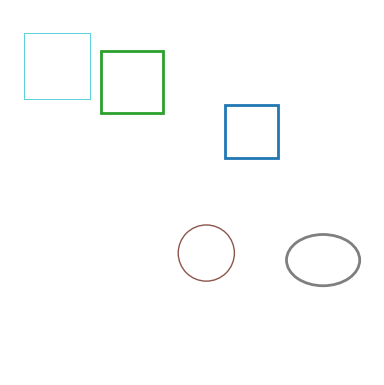[{"shape": "square", "thickness": 2, "radius": 0.35, "center": [0.654, 0.658]}, {"shape": "square", "thickness": 2, "radius": 0.4, "center": [0.343, 0.788]}, {"shape": "circle", "thickness": 1, "radius": 0.36, "center": [0.536, 0.343]}, {"shape": "oval", "thickness": 2, "radius": 0.48, "center": [0.839, 0.324]}, {"shape": "square", "thickness": 0.5, "radius": 0.43, "center": [0.148, 0.828]}]